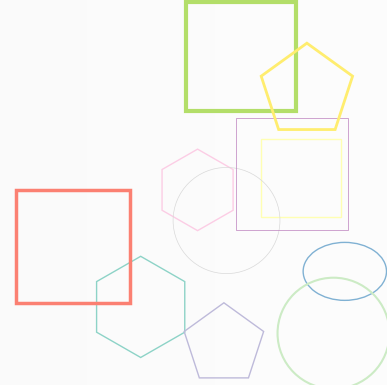[{"shape": "hexagon", "thickness": 1, "radius": 0.66, "center": [0.363, 0.203]}, {"shape": "square", "thickness": 1, "radius": 0.51, "center": [0.777, 0.538]}, {"shape": "pentagon", "thickness": 1, "radius": 0.54, "center": [0.578, 0.106]}, {"shape": "square", "thickness": 2.5, "radius": 0.73, "center": [0.188, 0.36]}, {"shape": "oval", "thickness": 1, "radius": 0.54, "center": [0.89, 0.295]}, {"shape": "square", "thickness": 3, "radius": 0.71, "center": [0.622, 0.854]}, {"shape": "hexagon", "thickness": 1, "radius": 0.53, "center": [0.51, 0.507]}, {"shape": "circle", "thickness": 0.5, "radius": 0.69, "center": [0.585, 0.427]}, {"shape": "square", "thickness": 0.5, "radius": 0.72, "center": [0.753, 0.548]}, {"shape": "circle", "thickness": 1.5, "radius": 0.72, "center": [0.861, 0.134]}, {"shape": "pentagon", "thickness": 2, "radius": 0.62, "center": [0.792, 0.764]}]